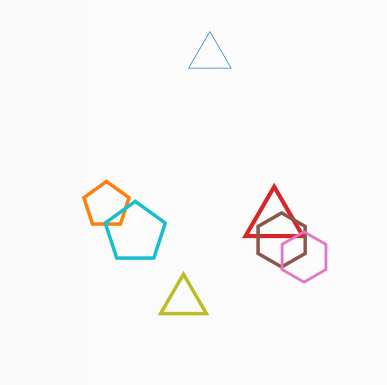[{"shape": "triangle", "thickness": 0.5, "radius": 0.32, "center": [0.542, 0.855]}, {"shape": "pentagon", "thickness": 2.5, "radius": 0.31, "center": [0.275, 0.468]}, {"shape": "triangle", "thickness": 3, "radius": 0.43, "center": [0.708, 0.43]}, {"shape": "hexagon", "thickness": 2.5, "radius": 0.35, "center": [0.727, 0.377]}, {"shape": "hexagon", "thickness": 2, "radius": 0.33, "center": [0.785, 0.333]}, {"shape": "triangle", "thickness": 2.5, "radius": 0.34, "center": [0.473, 0.22]}, {"shape": "pentagon", "thickness": 2.5, "radius": 0.41, "center": [0.349, 0.396]}]